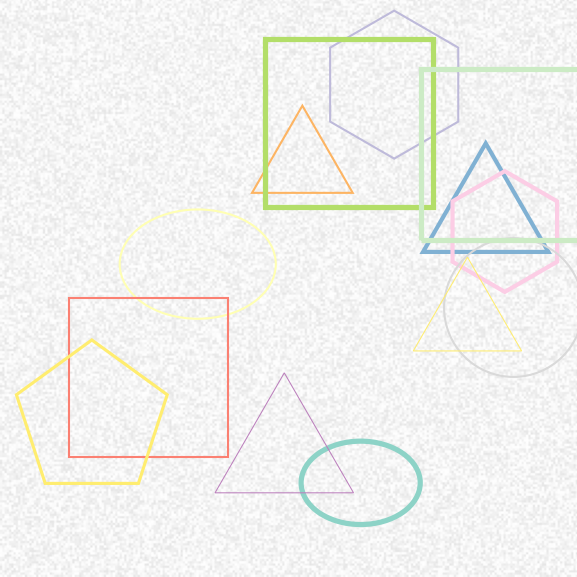[{"shape": "oval", "thickness": 2.5, "radius": 0.52, "center": [0.625, 0.163]}, {"shape": "oval", "thickness": 1, "radius": 0.68, "center": [0.342, 0.542]}, {"shape": "hexagon", "thickness": 1, "radius": 0.64, "center": [0.683, 0.853]}, {"shape": "square", "thickness": 1, "radius": 0.69, "center": [0.257, 0.346]}, {"shape": "triangle", "thickness": 2, "radius": 0.63, "center": [0.841, 0.626]}, {"shape": "triangle", "thickness": 1, "radius": 0.5, "center": [0.524, 0.716]}, {"shape": "square", "thickness": 2.5, "radius": 0.73, "center": [0.605, 0.786]}, {"shape": "hexagon", "thickness": 2, "radius": 0.52, "center": [0.874, 0.598]}, {"shape": "circle", "thickness": 1, "radius": 0.6, "center": [0.889, 0.467]}, {"shape": "triangle", "thickness": 0.5, "radius": 0.69, "center": [0.492, 0.215]}, {"shape": "square", "thickness": 2.5, "radius": 0.74, "center": [0.877, 0.732]}, {"shape": "pentagon", "thickness": 1.5, "radius": 0.69, "center": [0.159, 0.273]}, {"shape": "triangle", "thickness": 0.5, "radius": 0.54, "center": [0.809, 0.446]}]